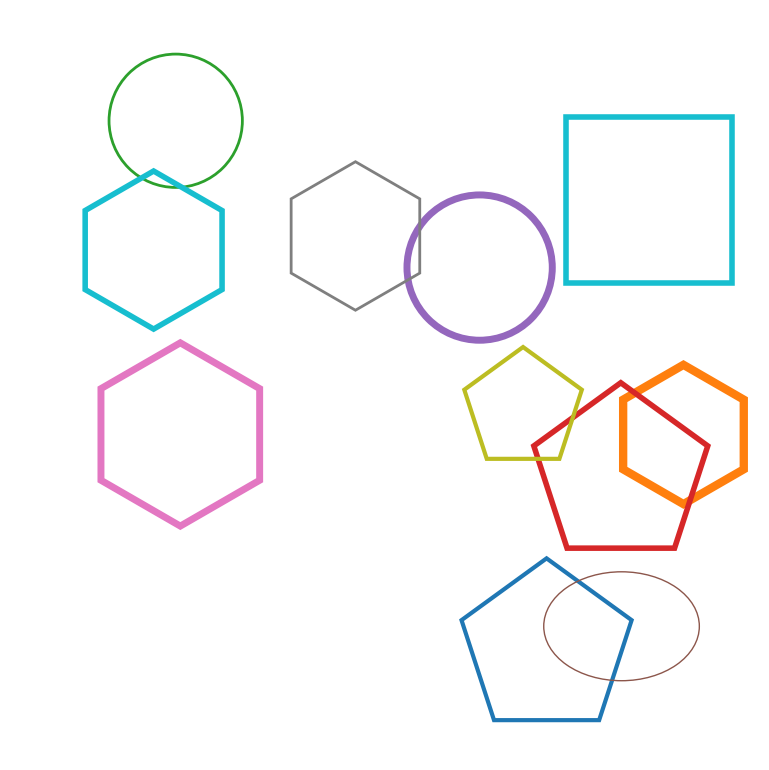[{"shape": "pentagon", "thickness": 1.5, "radius": 0.58, "center": [0.71, 0.159]}, {"shape": "hexagon", "thickness": 3, "radius": 0.45, "center": [0.888, 0.436]}, {"shape": "circle", "thickness": 1, "radius": 0.43, "center": [0.228, 0.843]}, {"shape": "pentagon", "thickness": 2, "radius": 0.59, "center": [0.806, 0.384]}, {"shape": "circle", "thickness": 2.5, "radius": 0.47, "center": [0.623, 0.652]}, {"shape": "oval", "thickness": 0.5, "radius": 0.51, "center": [0.807, 0.187]}, {"shape": "hexagon", "thickness": 2.5, "radius": 0.59, "center": [0.234, 0.436]}, {"shape": "hexagon", "thickness": 1, "radius": 0.48, "center": [0.462, 0.694]}, {"shape": "pentagon", "thickness": 1.5, "radius": 0.4, "center": [0.679, 0.469]}, {"shape": "hexagon", "thickness": 2, "radius": 0.51, "center": [0.2, 0.675]}, {"shape": "square", "thickness": 2, "radius": 0.54, "center": [0.843, 0.74]}]